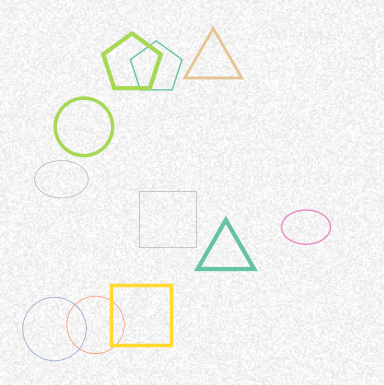[{"shape": "pentagon", "thickness": 1, "radius": 0.35, "center": [0.406, 0.824]}, {"shape": "triangle", "thickness": 3, "radius": 0.43, "center": [0.587, 0.344]}, {"shape": "circle", "thickness": 0.5, "radius": 0.37, "center": [0.248, 0.156]}, {"shape": "circle", "thickness": 0.5, "radius": 0.41, "center": [0.142, 0.145]}, {"shape": "oval", "thickness": 1, "radius": 0.32, "center": [0.795, 0.41]}, {"shape": "circle", "thickness": 2.5, "radius": 0.37, "center": [0.218, 0.67]}, {"shape": "pentagon", "thickness": 3, "radius": 0.39, "center": [0.343, 0.835]}, {"shape": "square", "thickness": 2.5, "radius": 0.39, "center": [0.367, 0.183]}, {"shape": "triangle", "thickness": 2, "radius": 0.43, "center": [0.554, 0.84]}, {"shape": "oval", "thickness": 0.5, "radius": 0.35, "center": [0.16, 0.535]}, {"shape": "square", "thickness": 0.5, "radius": 0.37, "center": [0.434, 0.431]}]